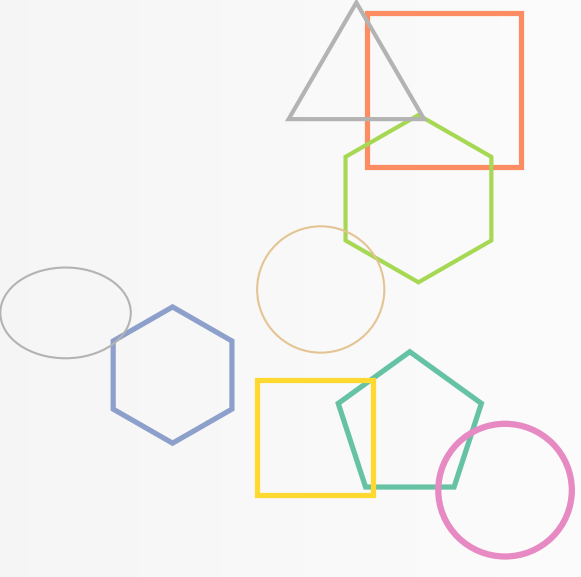[{"shape": "pentagon", "thickness": 2.5, "radius": 0.65, "center": [0.705, 0.261]}, {"shape": "square", "thickness": 2.5, "radius": 0.66, "center": [0.764, 0.843]}, {"shape": "hexagon", "thickness": 2.5, "radius": 0.59, "center": [0.297, 0.35]}, {"shape": "circle", "thickness": 3, "radius": 0.57, "center": [0.869, 0.15]}, {"shape": "hexagon", "thickness": 2, "radius": 0.72, "center": [0.72, 0.655]}, {"shape": "square", "thickness": 2.5, "radius": 0.5, "center": [0.542, 0.242]}, {"shape": "circle", "thickness": 1, "radius": 0.55, "center": [0.552, 0.498]}, {"shape": "oval", "thickness": 1, "radius": 0.56, "center": [0.113, 0.457]}, {"shape": "triangle", "thickness": 2, "radius": 0.67, "center": [0.613, 0.86]}]